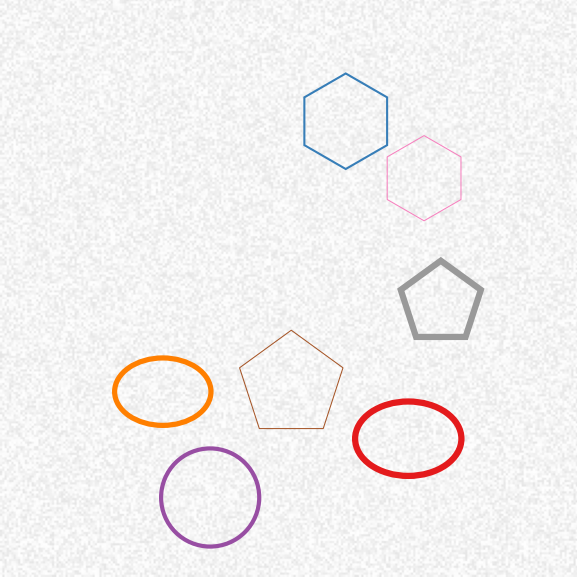[{"shape": "oval", "thickness": 3, "radius": 0.46, "center": [0.707, 0.239]}, {"shape": "hexagon", "thickness": 1, "radius": 0.41, "center": [0.599, 0.789]}, {"shape": "circle", "thickness": 2, "radius": 0.42, "center": [0.364, 0.138]}, {"shape": "oval", "thickness": 2.5, "radius": 0.42, "center": [0.282, 0.321]}, {"shape": "pentagon", "thickness": 0.5, "radius": 0.47, "center": [0.504, 0.333]}, {"shape": "hexagon", "thickness": 0.5, "radius": 0.37, "center": [0.734, 0.691]}, {"shape": "pentagon", "thickness": 3, "radius": 0.36, "center": [0.763, 0.475]}]